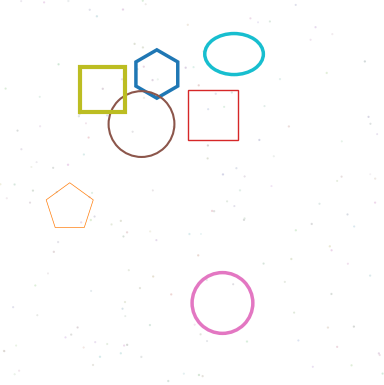[{"shape": "hexagon", "thickness": 2.5, "radius": 0.31, "center": [0.407, 0.808]}, {"shape": "pentagon", "thickness": 0.5, "radius": 0.32, "center": [0.181, 0.461]}, {"shape": "square", "thickness": 1, "radius": 0.33, "center": [0.553, 0.701]}, {"shape": "circle", "thickness": 1.5, "radius": 0.43, "center": [0.368, 0.678]}, {"shape": "circle", "thickness": 2.5, "radius": 0.39, "center": [0.578, 0.213]}, {"shape": "square", "thickness": 3, "radius": 0.29, "center": [0.266, 0.768]}, {"shape": "oval", "thickness": 2.5, "radius": 0.38, "center": [0.608, 0.86]}]